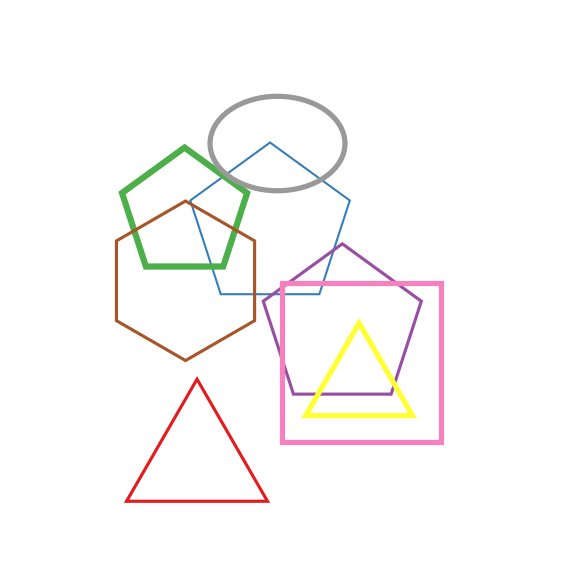[{"shape": "triangle", "thickness": 1.5, "radius": 0.7, "center": [0.341, 0.202]}, {"shape": "pentagon", "thickness": 1, "radius": 0.73, "center": [0.468, 0.607]}, {"shape": "pentagon", "thickness": 3, "radius": 0.57, "center": [0.32, 0.63]}, {"shape": "pentagon", "thickness": 1.5, "radius": 0.72, "center": [0.593, 0.433]}, {"shape": "triangle", "thickness": 2.5, "radius": 0.53, "center": [0.622, 0.333]}, {"shape": "hexagon", "thickness": 1.5, "radius": 0.69, "center": [0.321, 0.513]}, {"shape": "square", "thickness": 2.5, "radius": 0.69, "center": [0.627, 0.371]}, {"shape": "oval", "thickness": 2.5, "radius": 0.58, "center": [0.481, 0.751]}]